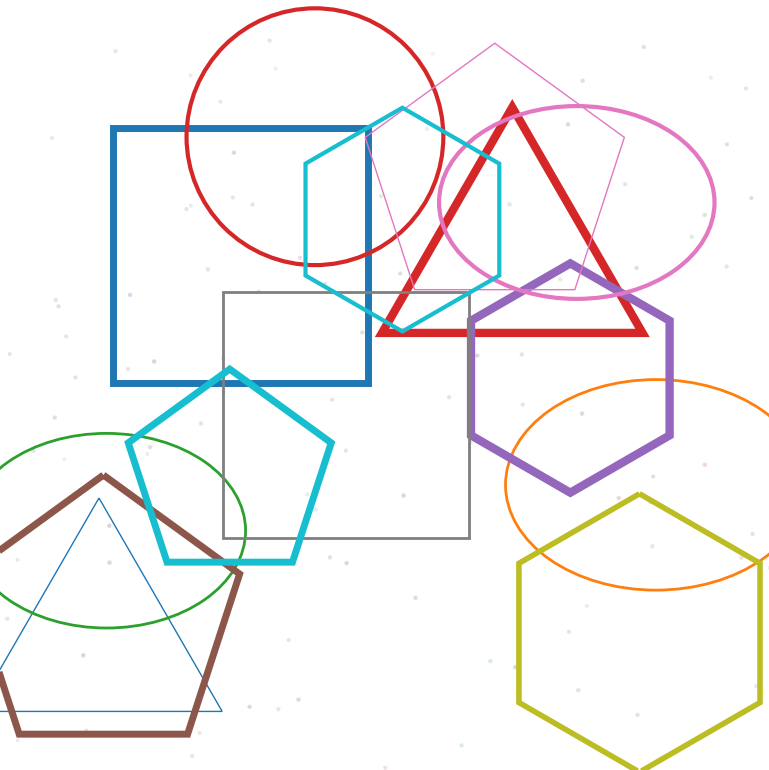[{"shape": "square", "thickness": 2.5, "radius": 0.83, "center": [0.312, 0.668]}, {"shape": "triangle", "thickness": 0.5, "radius": 0.92, "center": [0.129, 0.168]}, {"shape": "oval", "thickness": 1, "radius": 0.98, "center": [0.852, 0.37]}, {"shape": "oval", "thickness": 1, "radius": 0.9, "center": [0.138, 0.311]}, {"shape": "circle", "thickness": 1.5, "radius": 0.83, "center": [0.409, 0.822]}, {"shape": "triangle", "thickness": 3, "radius": 0.98, "center": [0.665, 0.665]}, {"shape": "hexagon", "thickness": 3, "radius": 0.74, "center": [0.741, 0.509]}, {"shape": "pentagon", "thickness": 2.5, "radius": 0.93, "center": [0.134, 0.197]}, {"shape": "pentagon", "thickness": 0.5, "radius": 0.88, "center": [0.643, 0.767]}, {"shape": "oval", "thickness": 1.5, "radius": 0.89, "center": [0.749, 0.737]}, {"shape": "square", "thickness": 1, "radius": 0.8, "center": [0.449, 0.461]}, {"shape": "hexagon", "thickness": 2, "radius": 0.9, "center": [0.83, 0.178]}, {"shape": "hexagon", "thickness": 1.5, "radius": 0.73, "center": [0.523, 0.715]}, {"shape": "pentagon", "thickness": 2.5, "radius": 0.69, "center": [0.298, 0.382]}]